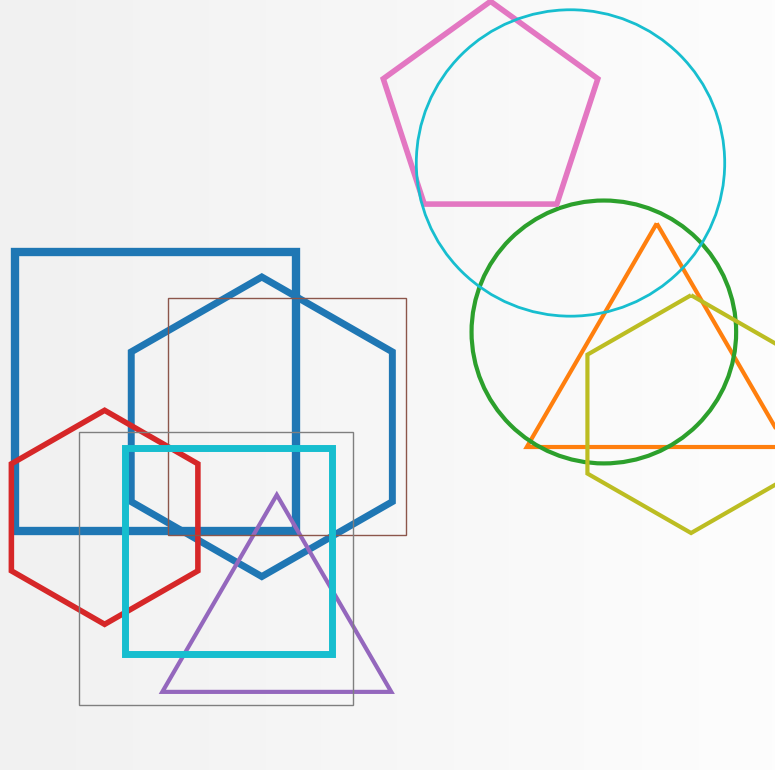[{"shape": "square", "thickness": 3, "radius": 0.91, "center": [0.201, 0.492]}, {"shape": "hexagon", "thickness": 2.5, "radius": 0.97, "center": [0.338, 0.446]}, {"shape": "triangle", "thickness": 1.5, "radius": 0.97, "center": [0.847, 0.516]}, {"shape": "circle", "thickness": 1.5, "radius": 0.85, "center": [0.779, 0.569]}, {"shape": "hexagon", "thickness": 2, "radius": 0.69, "center": [0.135, 0.328]}, {"shape": "triangle", "thickness": 1.5, "radius": 0.85, "center": [0.357, 0.187]}, {"shape": "square", "thickness": 0.5, "radius": 0.77, "center": [0.37, 0.459]}, {"shape": "pentagon", "thickness": 2, "radius": 0.73, "center": [0.633, 0.853]}, {"shape": "square", "thickness": 0.5, "radius": 0.89, "center": [0.279, 0.262]}, {"shape": "hexagon", "thickness": 1.5, "radius": 0.77, "center": [0.892, 0.462]}, {"shape": "square", "thickness": 2.5, "radius": 0.67, "center": [0.295, 0.284]}, {"shape": "circle", "thickness": 1, "radius": 0.99, "center": [0.736, 0.788]}]